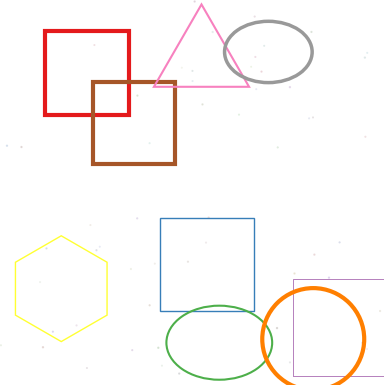[{"shape": "square", "thickness": 3, "radius": 0.54, "center": [0.226, 0.81]}, {"shape": "square", "thickness": 1, "radius": 0.61, "center": [0.537, 0.313]}, {"shape": "oval", "thickness": 1.5, "radius": 0.69, "center": [0.57, 0.11]}, {"shape": "square", "thickness": 0.5, "radius": 0.63, "center": [0.886, 0.149]}, {"shape": "circle", "thickness": 3, "radius": 0.66, "center": [0.814, 0.119]}, {"shape": "hexagon", "thickness": 1, "radius": 0.69, "center": [0.159, 0.25]}, {"shape": "square", "thickness": 3, "radius": 0.54, "center": [0.349, 0.68]}, {"shape": "triangle", "thickness": 1.5, "radius": 0.71, "center": [0.523, 0.846]}, {"shape": "oval", "thickness": 2.5, "radius": 0.57, "center": [0.697, 0.865]}]